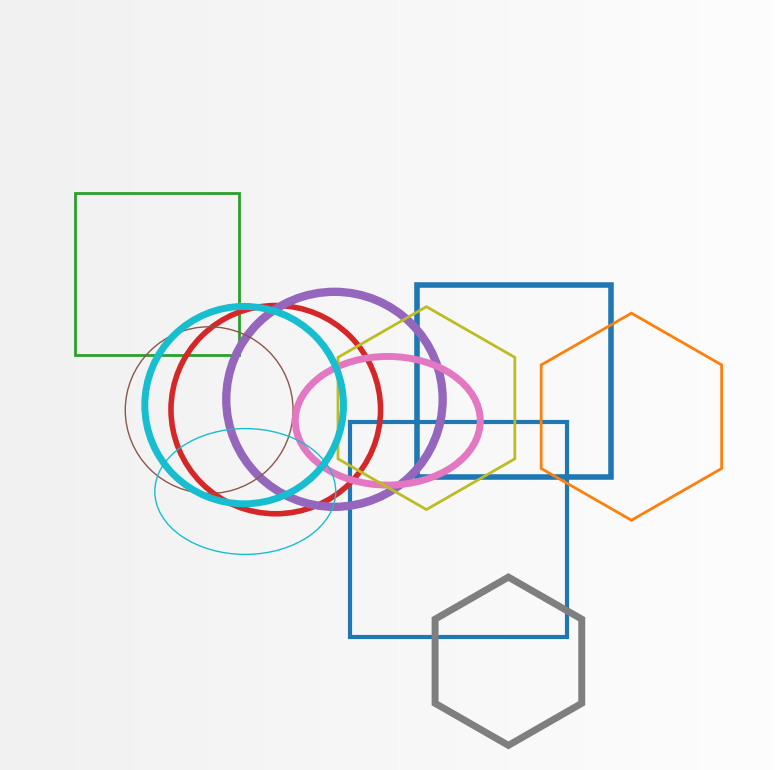[{"shape": "square", "thickness": 1.5, "radius": 0.7, "center": [0.592, 0.312]}, {"shape": "square", "thickness": 2, "radius": 0.63, "center": [0.663, 0.505]}, {"shape": "hexagon", "thickness": 1, "radius": 0.67, "center": [0.815, 0.459]}, {"shape": "square", "thickness": 1, "radius": 0.53, "center": [0.202, 0.644]}, {"shape": "circle", "thickness": 2, "radius": 0.68, "center": [0.356, 0.468]}, {"shape": "circle", "thickness": 3, "radius": 0.7, "center": [0.432, 0.481]}, {"shape": "circle", "thickness": 0.5, "radius": 0.54, "center": [0.27, 0.467]}, {"shape": "oval", "thickness": 2.5, "radius": 0.6, "center": [0.5, 0.454]}, {"shape": "hexagon", "thickness": 2.5, "radius": 0.55, "center": [0.656, 0.141]}, {"shape": "hexagon", "thickness": 1, "radius": 0.66, "center": [0.55, 0.47]}, {"shape": "circle", "thickness": 2.5, "radius": 0.64, "center": [0.315, 0.474]}, {"shape": "oval", "thickness": 0.5, "radius": 0.58, "center": [0.316, 0.362]}]